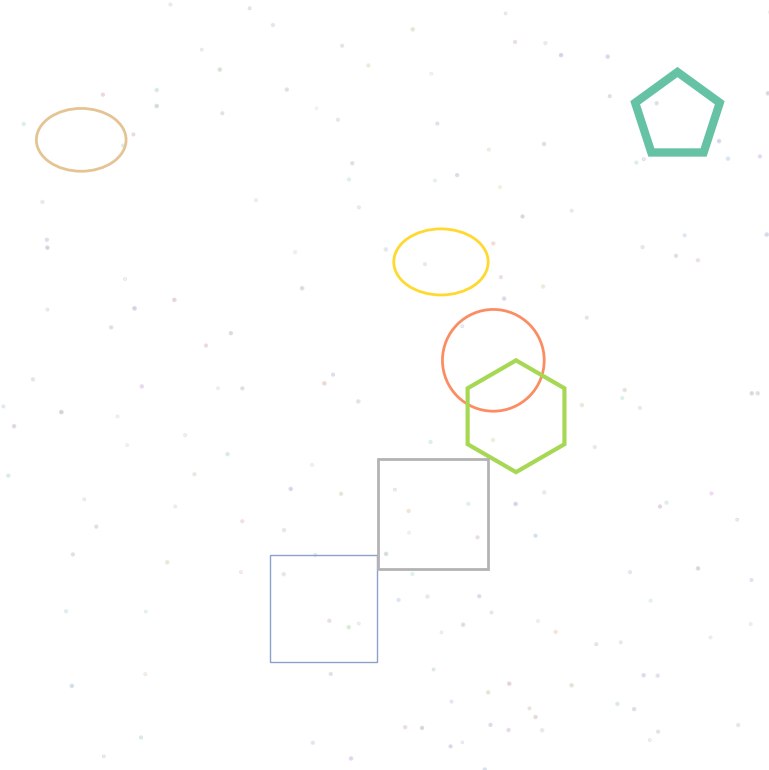[{"shape": "pentagon", "thickness": 3, "radius": 0.29, "center": [0.88, 0.849]}, {"shape": "circle", "thickness": 1, "radius": 0.33, "center": [0.641, 0.532]}, {"shape": "square", "thickness": 0.5, "radius": 0.35, "center": [0.42, 0.21]}, {"shape": "hexagon", "thickness": 1.5, "radius": 0.36, "center": [0.67, 0.459]}, {"shape": "oval", "thickness": 1, "radius": 0.31, "center": [0.573, 0.66]}, {"shape": "oval", "thickness": 1, "radius": 0.29, "center": [0.105, 0.818]}, {"shape": "square", "thickness": 1, "radius": 0.36, "center": [0.563, 0.332]}]